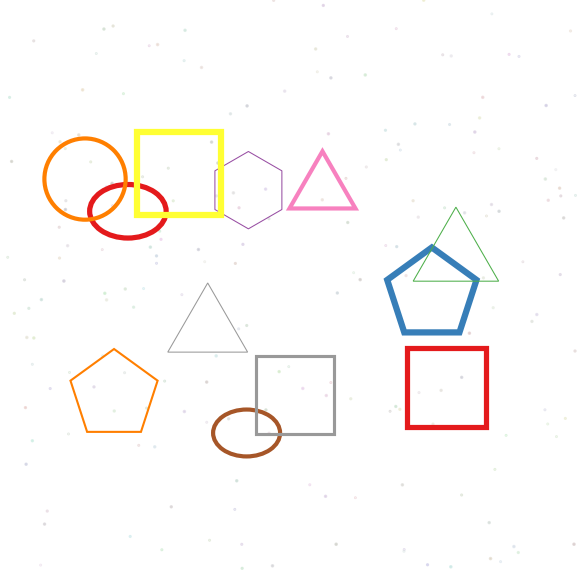[{"shape": "square", "thickness": 2.5, "radius": 0.34, "center": [0.773, 0.328]}, {"shape": "oval", "thickness": 2.5, "radius": 0.33, "center": [0.221, 0.633]}, {"shape": "pentagon", "thickness": 3, "radius": 0.41, "center": [0.748, 0.489]}, {"shape": "triangle", "thickness": 0.5, "radius": 0.43, "center": [0.789, 0.555]}, {"shape": "hexagon", "thickness": 0.5, "radius": 0.33, "center": [0.43, 0.67]}, {"shape": "circle", "thickness": 2, "radius": 0.35, "center": [0.147, 0.689]}, {"shape": "pentagon", "thickness": 1, "radius": 0.4, "center": [0.197, 0.315]}, {"shape": "square", "thickness": 3, "radius": 0.36, "center": [0.31, 0.699]}, {"shape": "oval", "thickness": 2, "radius": 0.29, "center": [0.427, 0.249]}, {"shape": "triangle", "thickness": 2, "radius": 0.33, "center": [0.558, 0.671]}, {"shape": "triangle", "thickness": 0.5, "radius": 0.4, "center": [0.36, 0.429]}, {"shape": "square", "thickness": 1.5, "radius": 0.34, "center": [0.511, 0.315]}]